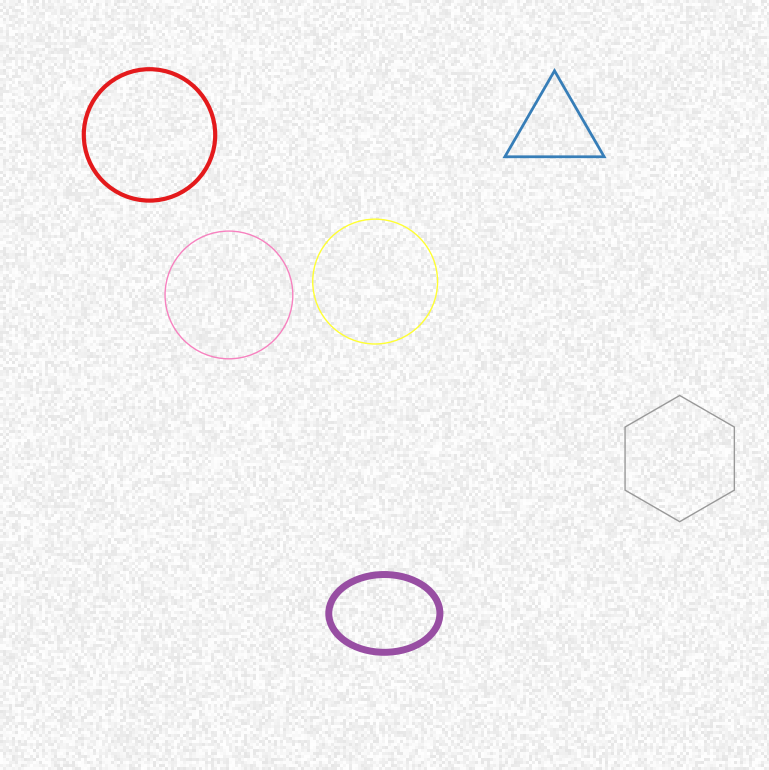[{"shape": "circle", "thickness": 1.5, "radius": 0.43, "center": [0.194, 0.825]}, {"shape": "triangle", "thickness": 1, "radius": 0.37, "center": [0.72, 0.834]}, {"shape": "oval", "thickness": 2.5, "radius": 0.36, "center": [0.499, 0.203]}, {"shape": "circle", "thickness": 0.5, "radius": 0.41, "center": [0.487, 0.634]}, {"shape": "circle", "thickness": 0.5, "radius": 0.41, "center": [0.297, 0.617]}, {"shape": "hexagon", "thickness": 0.5, "radius": 0.41, "center": [0.883, 0.404]}]